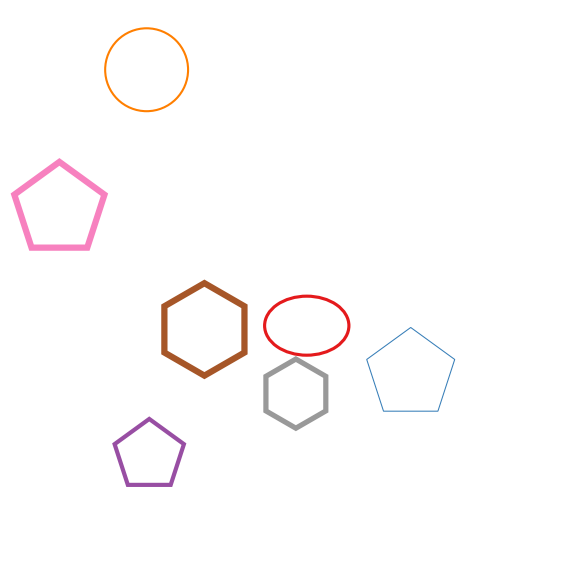[{"shape": "oval", "thickness": 1.5, "radius": 0.36, "center": [0.531, 0.435]}, {"shape": "pentagon", "thickness": 0.5, "radius": 0.4, "center": [0.711, 0.352]}, {"shape": "pentagon", "thickness": 2, "radius": 0.32, "center": [0.258, 0.211]}, {"shape": "circle", "thickness": 1, "radius": 0.36, "center": [0.254, 0.878]}, {"shape": "hexagon", "thickness": 3, "radius": 0.4, "center": [0.354, 0.429]}, {"shape": "pentagon", "thickness": 3, "radius": 0.41, "center": [0.103, 0.637]}, {"shape": "hexagon", "thickness": 2.5, "radius": 0.3, "center": [0.512, 0.318]}]